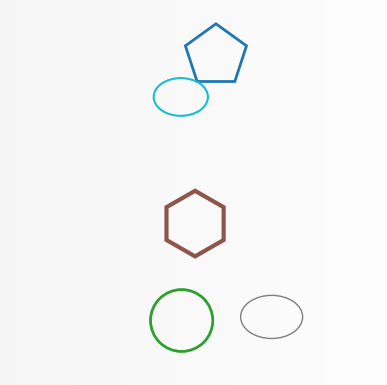[{"shape": "pentagon", "thickness": 2, "radius": 0.41, "center": [0.557, 0.855]}, {"shape": "circle", "thickness": 2, "radius": 0.4, "center": [0.469, 0.167]}, {"shape": "hexagon", "thickness": 3, "radius": 0.43, "center": [0.503, 0.419]}, {"shape": "oval", "thickness": 1, "radius": 0.4, "center": [0.701, 0.177]}, {"shape": "oval", "thickness": 1.5, "radius": 0.35, "center": [0.467, 0.748]}]